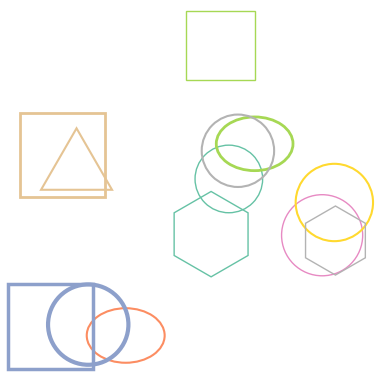[{"shape": "circle", "thickness": 1, "radius": 0.44, "center": [0.594, 0.535]}, {"shape": "hexagon", "thickness": 1, "radius": 0.55, "center": [0.548, 0.392]}, {"shape": "oval", "thickness": 1.5, "radius": 0.51, "center": [0.326, 0.129]}, {"shape": "square", "thickness": 2.5, "radius": 0.55, "center": [0.132, 0.151]}, {"shape": "circle", "thickness": 3, "radius": 0.52, "center": [0.229, 0.157]}, {"shape": "circle", "thickness": 1, "radius": 0.53, "center": [0.837, 0.389]}, {"shape": "square", "thickness": 1, "radius": 0.45, "center": [0.573, 0.881]}, {"shape": "oval", "thickness": 2, "radius": 0.5, "center": [0.661, 0.627]}, {"shape": "circle", "thickness": 1.5, "radius": 0.5, "center": [0.868, 0.474]}, {"shape": "square", "thickness": 2, "radius": 0.55, "center": [0.163, 0.597]}, {"shape": "triangle", "thickness": 1.5, "radius": 0.53, "center": [0.199, 0.56]}, {"shape": "circle", "thickness": 1.5, "radius": 0.47, "center": [0.618, 0.608]}, {"shape": "hexagon", "thickness": 1, "radius": 0.45, "center": [0.871, 0.375]}]